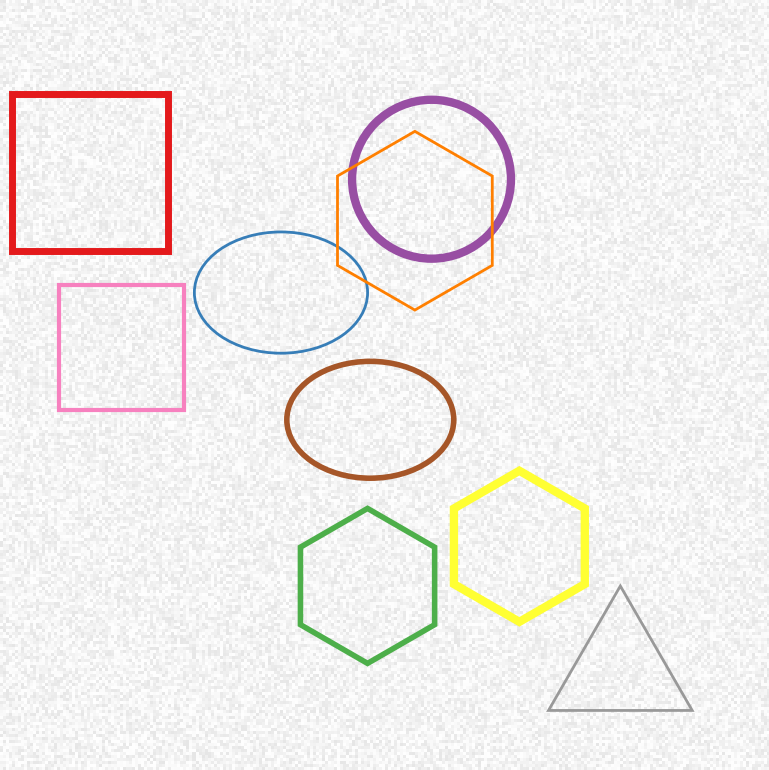[{"shape": "square", "thickness": 2.5, "radius": 0.51, "center": [0.117, 0.776]}, {"shape": "oval", "thickness": 1, "radius": 0.56, "center": [0.365, 0.62]}, {"shape": "hexagon", "thickness": 2, "radius": 0.5, "center": [0.477, 0.239]}, {"shape": "circle", "thickness": 3, "radius": 0.52, "center": [0.56, 0.767]}, {"shape": "hexagon", "thickness": 1, "radius": 0.58, "center": [0.539, 0.713]}, {"shape": "hexagon", "thickness": 3, "radius": 0.49, "center": [0.675, 0.291]}, {"shape": "oval", "thickness": 2, "radius": 0.54, "center": [0.481, 0.455]}, {"shape": "square", "thickness": 1.5, "radius": 0.4, "center": [0.158, 0.549]}, {"shape": "triangle", "thickness": 1, "radius": 0.54, "center": [0.806, 0.131]}]